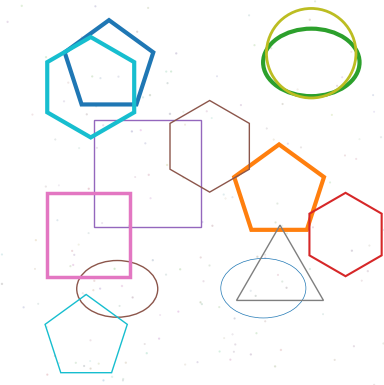[{"shape": "pentagon", "thickness": 3, "radius": 0.61, "center": [0.283, 0.827]}, {"shape": "oval", "thickness": 0.5, "radius": 0.55, "center": [0.684, 0.252]}, {"shape": "pentagon", "thickness": 3, "radius": 0.61, "center": [0.725, 0.502]}, {"shape": "oval", "thickness": 3, "radius": 0.63, "center": [0.809, 0.838]}, {"shape": "hexagon", "thickness": 1.5, "radius": 0.54, "center": [0.898, 0.391]}, {"shape": "square", "thickness": 1, "radius": 0.7, "center": [0.383, 0.549]}, {"shape": "hexagon", "thickness": 1, "radius": 0.59, "center": [0.545, 0.62]}, {"shape": "oval", "thickness": 1, "radius": 0.53, "center": [0.305, 0.25]}, {"shape": "square", "thickness": 2.5, "radius": 0.54, "center": [0.23, 0.39]}, {"shape": "triangle", "thickness": 1, "radius": 0.65, "center": [0.727, 0.285]}, {"shape": "circle", "thickness": 2, "radius": 0.58, "center": [0.808, 0.862]}, {"shape": "pentagon", "thickness": 1, "radius": 0.56, "center": [0.224, 0.123]}, {"shape": "hexagon", "thickness": 3, "radius": 0.65, "center": [0.236, 0.773]}]